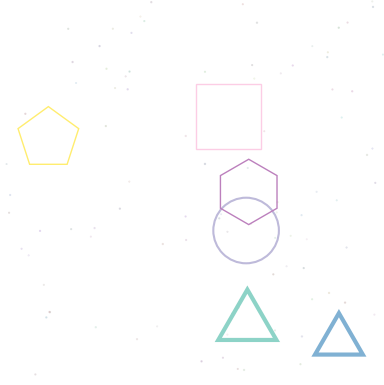[{"shape": "triangle", "thickness": 3, "radius": 0.44, "center": [0.642, 0.161]}, {"shape": "circle", "thickness": 1.5, "radius": 0.43, "center": [0.639, 0.401]}, {"shape": "triangle", "thickness": 3, "radius": 0.36, "center": [0.88, 0.115]}, {"shape": "square", "thickness": 1, "radius": 0.42, "center": [0.593, 0.698]}, {"shape": "hexagon", "thickness": 1, "radius": 0.42, "center": [0.646, 0.502]}, {"shape": "pentagon", "thickness": 1, "radius": 0.41, "center": [0.126, 0.64]}]